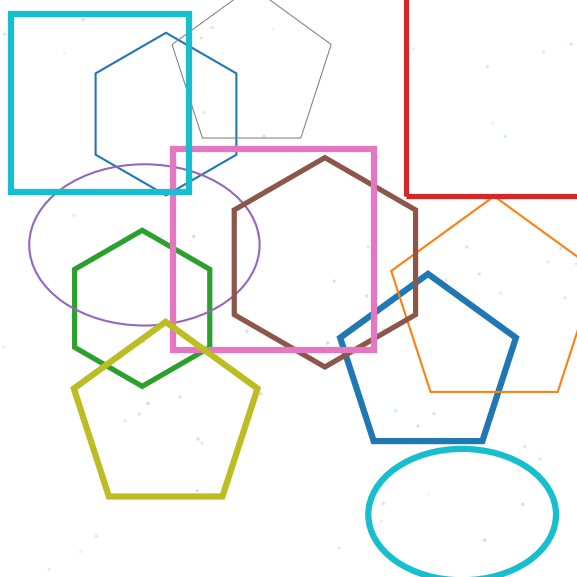[{"shape": "pentagon", "thickness": 3, "radius": 0.8, "center": [0.741, 0.365]}, {"shape": "hexagon", "thickness": 1, "radius": 0.7, "center": [0.287, 0.802]}, {"shape": "pentagon", "thickness": 1, "radius": 0.94, "center": [0.856, 0.472]}, {"shape": "hexagon", "thickness": 2.5, "radius": 0.68, "center": [0.246, 0.465]}, {"shape": "square", "thickness": 2.5, "radius": 0.87, "center": [0.877, 0.833]}, {"shape": "oval", "thickness": 1, "radius": 1.0, "center": [0.25, 0.575]}, {"shape": "hexagon", "thickness": 2.5, "radius": 0.91, "center": [0.563, 0.545]}, {"shape": "square", "thickness": 3, "radius": 0.87, "center": [0.473, 0.568]}, {"shape": "pentagon", "thickness": 0.5, "radius": 0.72, "center": [0.436, 0.877]}, {"shape": "pentagon", "thickness": 3, "radius": 0.84, "center": [0.287, 0.275]}, {"shape": "oval", "thickness": 3, "radius": 0.81, "center": [0.8, 0.108]}, {"shape": "square", "thickness": 3, "radius": 0.77, "center": [0.173, 0.821]}]